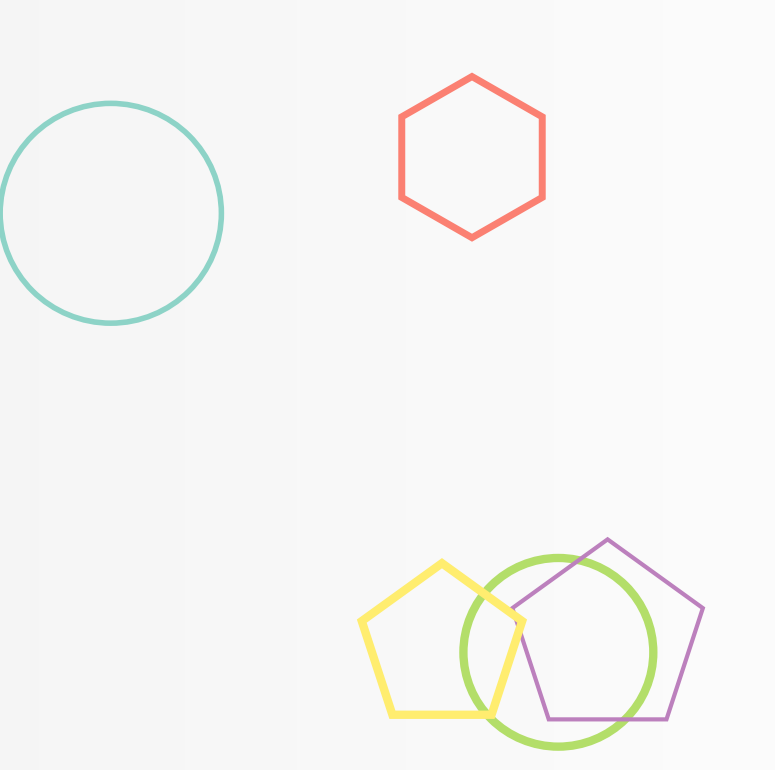[{"shape": "circle", "thickness": 2, "radius": 0.71, "center": [0.143, 0.723]}, {"shape": "hexagon", "thickness": 2.5, "radius": 0.52, "center": [0.609, 0.796]}, {"shape": "circle", "thickness": 3, "radius": 0.61, "center": [0.72, 0.153]}, {"shape": "pentagon", "thickness": 1.5, "radius": 0.65, "center": [0.784, 0.17]}, {"shape": "pentagon", "thickness": 3, "radius": 0.54, "center": [0.57, 0.16]}]